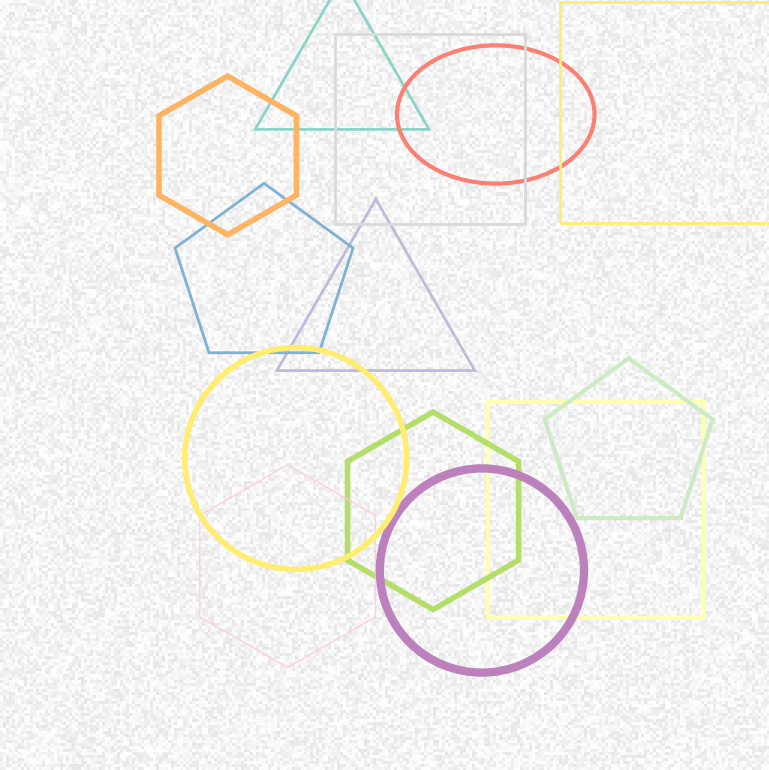[{"shape": "triangle", "thickness": 1, "radius": 0.65, "center": [0.444, 0.897]}, {"shape": "square", "thickness": 1.5, "radius": 0.7, "center": [0.774, 0.338]}, {"shape": "triangle", "thickness": 1, "radius": 0.74, "center": [0.488, 0.593]}, {"shape": "oval", "thickness": 1.5, "radius": 0.64, "center": [0.644, 0.851]}, {"shape": "pentagon", "thickness": 1, "radius": 0.61, "center": [0.343, 0.64]}, {"shape": "hexagon", "thickness": 2, "radius": 0.52, "center": [0.296, 0.798]}, {"shape": "hexagon", "thickness": 2, "radius": 0.64, "center": [0.562, 0.337]}, {"shape": "hexagon", "thickness": 0.5, "radius": 0.66, "center": [0.374, 0.265]}, {"shape": "square", "thickness": 1, "radius": 0.62, "center": [0.558, 0.833]}, {"shape": "circle", "thickness": 3, "radius": 0.66, "center": [0.626, 0.259]}, {"shape": "pentagon", "thickness": 1.5, "radius": 0.57, "center": [0.816, 0.42]}, {"shape": "circle", "thickness": 2, "radius": 0.72, "center": [0.384, 0.405]}, {"shape": "square", "thickness": 1, "radius": 0.72, "center": [0.871, 0.854]}]